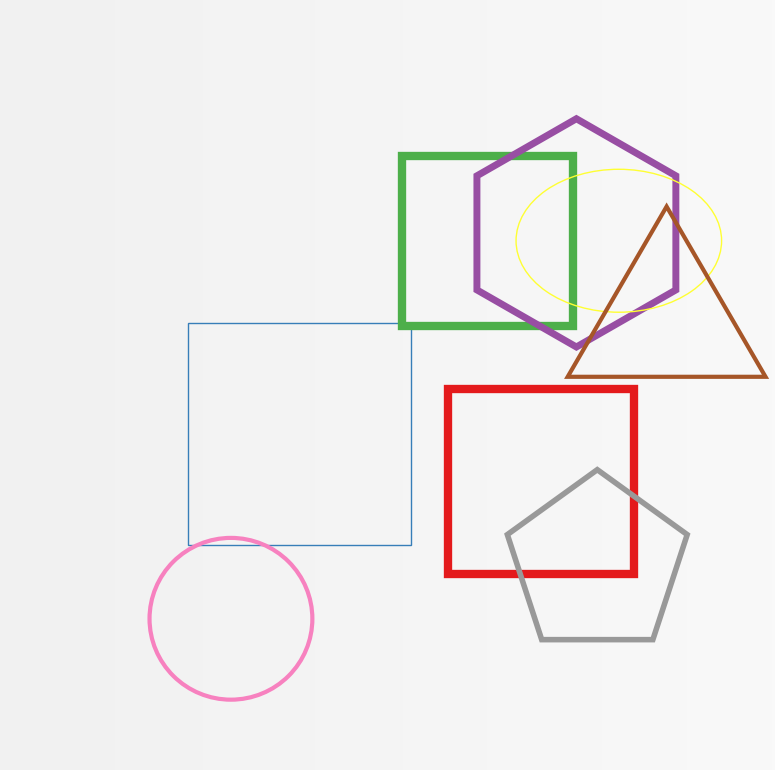[{"shape": "square", "thickness": 3, "radius": 0.6, "center": [0.698, 0.375]}, {"shape": "square", "thickness": 0.5, "radius": 0.72, "center": [0.386, 0.437]}, {"shape": "square", "thickness": 3, "radius": 0.55, "center": [0.629, 0.687]}, {"shape": "hexagon", "thickness": 2.5, "radius": 0.74, "center": [0.744, 0.698]}, {"shape": "oval", "thickness": 0.5, "radius": 0.66, "center": [0.798, 0.687]}, {"shape": "triangle", "thickness": 1.5, "radius": 0.74, "center": [0.86, 0.584]}, {"shape": "circle", "thickness": 1.5, "radius": 0.53, "center": [0.298, 0.196]}, {"shape": "pentagon", "thickness": 2, "radius": 0.61, "center": [0.771, 0.268]}]